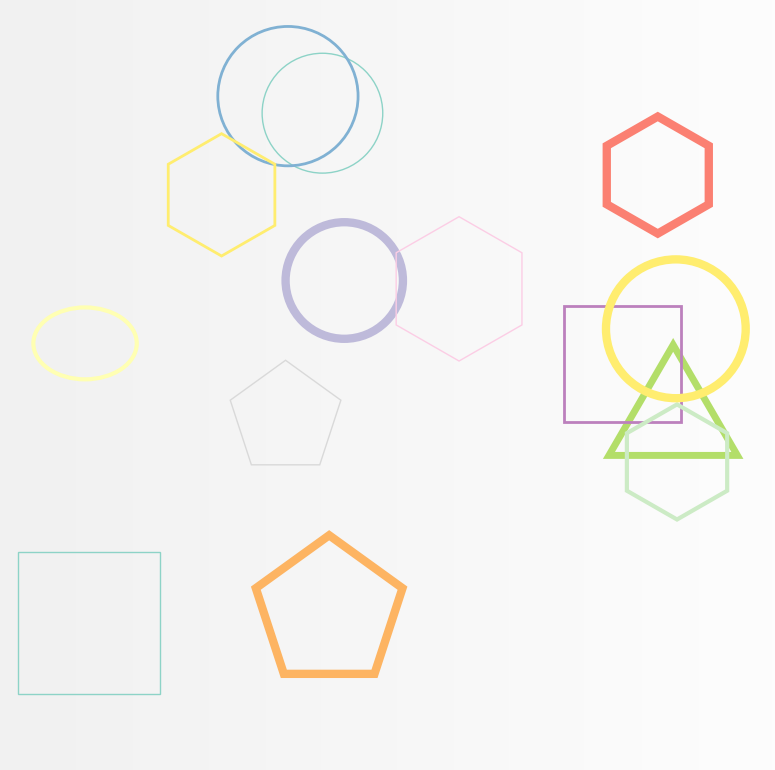[{"shape": "square", "thickness": 0.5, "radius": 0.46, "center": [0.115, 0.191]}, {"shape": "circle", "thickness": 0.5, "radius": 0.39, "center": [0.416, 0.853]}, {"shape": "oval", "thickness": 1.5, "radius": 0.33, "center": [0.11, 0.554]}, {"shape": "circle", "thickness": 3, "radius": 0.38, "center": [0.444, 0.636]}, {"shape": "hexagon", "thickness": 3, "radius": 0.38, "center": [0.849, 0.773]}, {"shape": "circle", "thickness": 1, "radius": 0.45, "center": [0.372, 0.875]}, {"shape": "pentagon", "thickness": 3, "radius": 0.5, "center": [0.425, 0.205]}, {"shape": "triangle", "thickness": 2.5, "radius": 0.48, "center": [0.869, 0.456]}, {"shape": "hexagon", "thickness": 0.5, "radius": 0.47, "center": [0.592, 0.625]}, {"shape": "pentagon", "thickness": 0.5, "radius": 0.38, "center": [0.368, 0.457]}, {"shape": "square", "thickness": 1, "radius": 0.38, "center": [0.803, 0.528]}, {"shape": "hexagon", "thickness": 1.5, "radius": 0.37, "center": [0.874, 0.4]}, {"shape": "circle", "thickness": 3, "radius": 0.45, "center": [0.872, 0.573]}, {"shape": "hexagon", "thickness": 1, "radius": 0.4, "center": [0.286, 0.747]}]